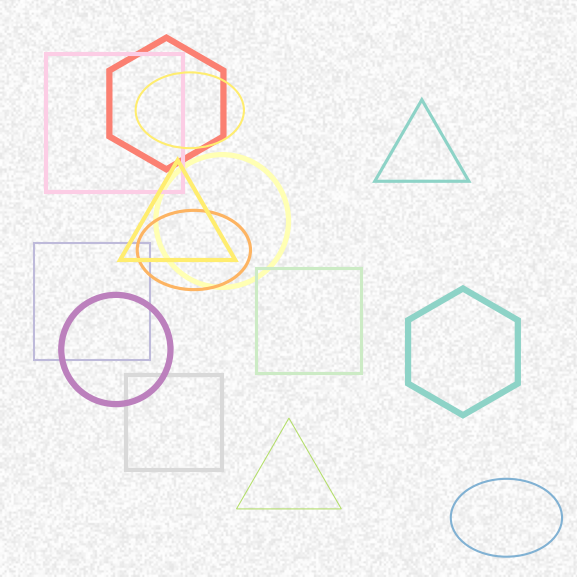[{"shape": "hexagon", "thickness": 3, "radius": 0.55, "center": [0.802, 0.39]}, {"shape": "triangle", "thickness": 1.5, "radius": 0.47, "center": [0.73, 0.732]}, {"shape": "circle", "thickness": 2.5, "radius": 0.57, "center": [0.385, 0.616]}, {"shape": "square", "thickness": 1, "radius": 0.5, "center": [0.16, 0.477]}, {"shape": "hexagon", "thickness": 3, "radius": 0.57, "center": [0.288, 0.82]}, {"shape": "oval", "thickness": 1, "radius": 0.48, "center": [0.877, 0.103]}, {"shape": "oval", "thickness": 1.5, "radius": 0.49, "center": [0.336, 0.566]}, {"shape": "triangle", "thickness": 0.5, "radius": 0.52, "center": [0.5, 0.17]}, {"shape": "square", "thickness": 2, "radius": 0.6, "center": [0.198, 0.786]}, {"shape": "square", "thickness": 2, "radius": 0.41, "center": [0.301, 0.268]}, {"shape": "circle", "thickness": 3, "radius": 0.47, "center": [0.201, 0.394]}, {"shape": "square", "thickness": 1.5, "radius": 0.45, "center": [0.534, 0.444]}, {"shape": "triangle", "thickness": 2, "radius": 0.58, "center": [0.308, 0.607]}, {"shape": "oval", "thickness": 1, "radius": 0.47, "center": [0.329, 0.808]}]